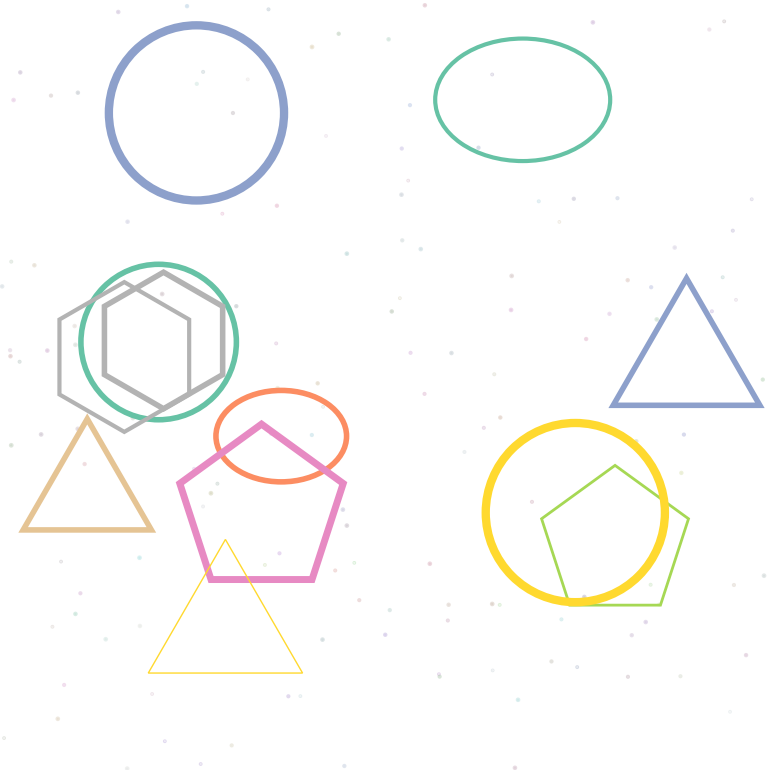[{"shape": "circle", "thickness": 2, "radius": 0.5, "center": [0.206, 0.556]}, {"shape": "oval", "thickness": 1.5, "radius": 0.57, "center": [0.679, 0.87]}, {"shape": "oval", "thickness": 2, "radius": 0.42, "center": [0.365, 0.434]}, {"shape": "triangle", "thickness": 2, "radius": 0.55, "center": [0.892, 0.529]}, {"shape": "circle", "thickness": 3, "radius": 0.57, "center": [0.255, 0.853]}, {"shape": "pentagon", "thickness": 2.5, "radius": 0.56, "center": [0.34, 0.338]}, {"shape": "pentagon", "thickness": 1, "radius": 0.5, "center": [0.799, 0.295]}, {"shape": "triangle", "thickness": 0.5, "radius": 0.58, "center": [0.293, 0.184]}, {"shape": "circle", "thickness": 3, "radius": 0.58, "center": [0.747, 0.334]}, {"shape": "triangle", "thickness": 2, "radius": 0.48, "center": [0.113, 0.36]}, {"shape": "hexagon", "thickness": 2, "radius": 0.44, "center": [0.212, 0.558]}, {"shape": "hexagon", "thickness": 1.5, "radius": 0.49, "center": [0.161, 0.536]}]